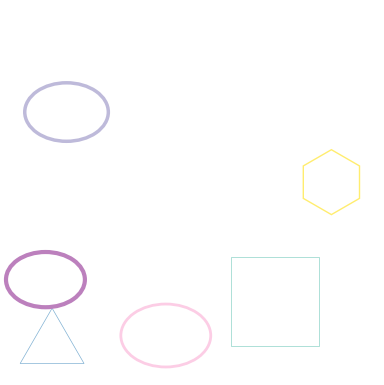[{"shape": "square", "thickness": 0.5, "radius": 0.58, "center": [0.714, 0.217]}, {"shape": "oval", "thickness": 2.5, "radius": 0.54, "center": [0.173, 0.709]}, {"shape": "triangle", "thickness": 0.5, "radius": 0.48, "center": [0.135, 0.104]}, {"shape": "oval", "thickness": 2, "radius": 0.58, "center": [0.431, 0.129]}, {"shape": "oval", "thickness": 3, "radius": 0.51, "center": [0.118, 0.274]}, {"shape": "hexagon", "thickness": 1, "radius": 0.42, "center": [0.861, 0.527]}]